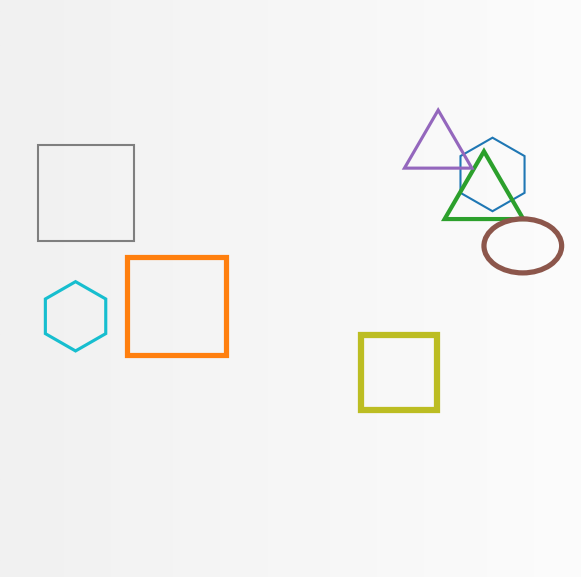[{"shape": "hexagon", "thickness": 1, "radius": 0.32, "center": [0.847, 0.697]}, {"shape": "square", "thickness": 2.5, "radius": 0.42, "center": [0.304, 0.469]}, {"shape": "triangle", "thickness": 2, "radius": 0.39, "center": [0.833, 0.659]}, {"shape": "triangle", "thickness": 1.5, "radius": 0.33, "center": [0.754, 0.741]}, {"shape": "oval", "thickness": 2.5, "radius": 0.33, "center": [0.899, 0.573]}, {"shape": "square", "thickness": 1, "radius": 0.42, "center": [0.148, 0.665]}, {"shape": "square", "thickness": 3, "radius": 0.33, "center": [0.686, 0.354]}, {"shape": "hexagon", "thickness": 1.5, "radius": 0.3, "center": [0.13, 0.451]}]